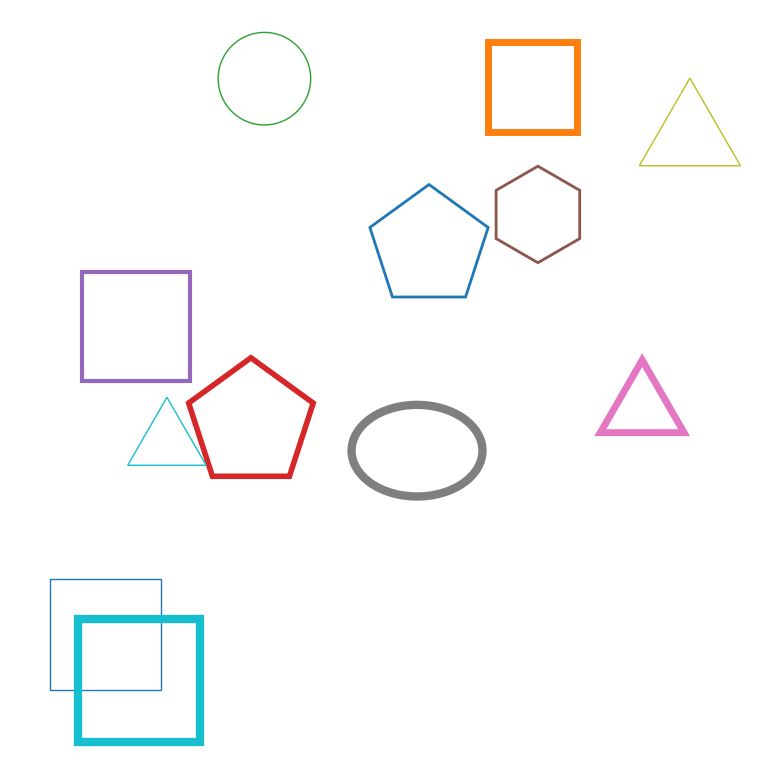[{"shape": "pentagon", "thickness": 1, "radius": 0.4, "center": [0.557, 0.68]}, {"shape": "square", "thickness": 0.5, "radius": 0.36, "center": [0.137, 0.176]}, {"shape": "square", "thickness": 2.5, "radius": 0.29, "center": [0.691, 0.887]}, {"shape": "circle", "thickness": 0.5, "radius": 0.3, "center": [0.343, 0.898]}, {"shape": "pentagon", "thickness": 2, "radius": 0.43, "center": [0.326, 0.45]}, {"shape": "square", "thickness": 1.5, "radius": 0.35, "center": [0.176, 0.576]}, {"shape": "hexagon", "thickness": 1, "radius": 0.31, "center": [0.699, 0.721]}, {"shape": "triangle", "thickness": 2.5, "radius": 0.31, "center": [0.834, 0.47]}, {"shape": "oval", "thickness": 3, "radius": 0.43, "center": [0.542, 0.415]}, {"shape": "triangle", "thickness": 0.5, "radius": 0.38, "center": [0.896, 0.823]}, {"shape": "square", "thickness": 3, "radius": 0.4, "center": [0.18, 0.116]}, {"shape": "triangle", "thickness": 0.5, "radius": 0.29, "center": [0.217, 0.425]}]